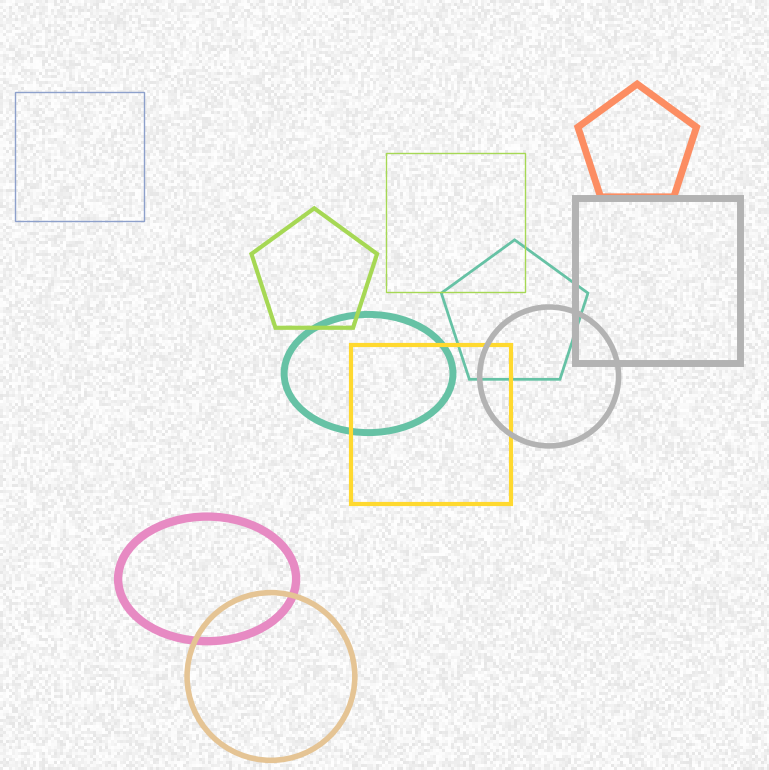[{"shape": "pentagon", "thickness": 1, "radius": 0.5, "center": [0.668, 0.588]}, {"shape": "oval", "thickness": 2.5, "radius": 0.55, "center": [0.479, 0.515]}, {"shape": "pentagon", "thickness": 2.5, "radius": 0.4, "center": [0.828, 0.81]}, {"shape": "square", "thickness": 0.5, "radius": 0.42, "center": [0.103, 0.797]}, {"shape": "oval", "thickness": 3, "radius": 0.58, "center": [0.269, 0.248]}, {"shape": "pentagon", "thickness": 1.5, "radius": 0.43, "center": [0.408, 0.644]}, {"shape": "square", "thickness": 0.5, "radius": 0.45, "center": [0.591, 0.711]}, {"shape": "square", "thickness": 1.5, "radius": 0.52, "center": [0.56, 0.449]}, {"shape": "circle", "thickness": 2, "radius": 0.54, "center": [0.352, 0.121]}, {"shape": "square", "thickness": 2.5, "radius": 0.54, "center": [0.854, 0.636]}, {"shape": "circle", "thickness": 2, "radius": 0.45, "center": [0.713, 0.511]}]